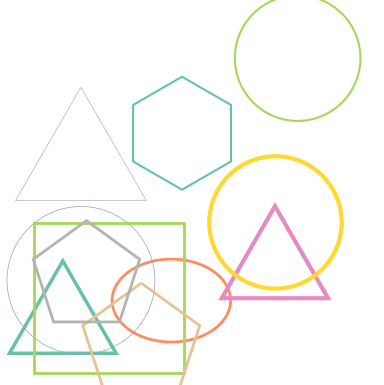[{"shape": "hexagon", "thickness": 1.5, "radius": 0.73, "center": [0.473, 0.654]}, {"shape": "triangle", "thickness": 2.5, "radius": 0.8, "center": [0.163, 0.162]}, {"shape": "oval", "thickness": 2, "radius": 0.77, "center": [0.445, 0.219]}, {"shape": "circle", "thickness": 0.5, "radius": 0.96, "center": [0.21, 0.272]}, {"shape": "triangle", "thickness": 3, "radius": 0.8, "center": [0.714, 0.305]}, {"shape": "circle", "thickness": 1.5, "radius": 0.82, "center": [0.773, 0.849]}, {"shape": "square", "thickness": 2, "radius": 0.97, "center": [0.283, 0.226]}, {"shape": "circle", "thickness": 3, "radius": 0.86, "center": [0.715, 0.422]}, {"shape": "pentagon", "thickness": 2, "radius": 0.8, "center": [0.367, 0.105]}, {"shape": "triangle", "thickness": 0.5, "radius": 0.98, "center": [0.21, 0.577]}, {"shape": "pentagon", "thickness": 2, "radius": 0.73, "center": [0.225, 0.281]}]